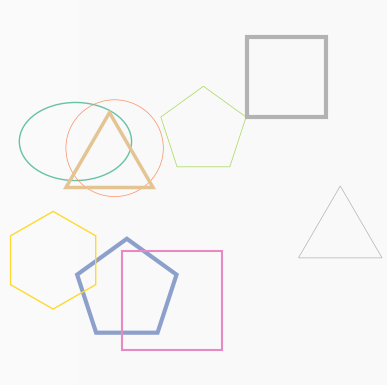[{"shape": "oval", "thickness": 1, "radius": 0.72, "center": [0.195, 0.632]}, {"shape": "circle", "thickness": 0.5, "radius": 0.63, "center": [0.296, 0.615]}, {"shape": "pentagon", "thickness": 3, "radius": 0.67, "center": [0.327, 0.245]}, {"shape": "square", "thickness": 1.5, "radius": 0.64, "center": [0.443, 0.22]}, {"shape": "pentagon", "thickness": 0.5, "radius": 0.58, "center": [0.525, 0.66]}, {"shape": "hexagon", "thickness": 1, "radius": 0.63, "center": [0.137, 0.324]}, {"shape": "triangle", "thickness": 2.5, "radius": 0.65, "center": [0.283, 0.578]}, {"shape": "triangle", "thickness": 0.5, "radius": 0.62, "center": [0.878, 0.392]}, {"shape": "square", "thickness": 3, "radius": 0.51, "center": [0.739, 0.8]}]